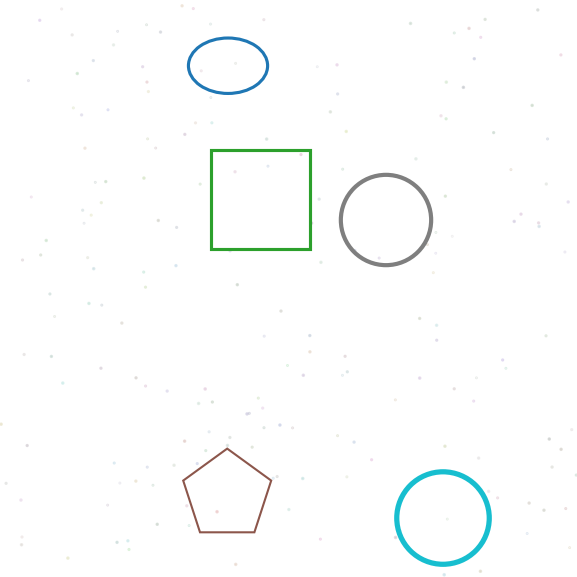[{"shape": "oval", "thickness": 1.5, "radius": 0.34, "center": [0.395, 0.885]}, {"shape": "square", "thickness": 1.5, "radius": 0.43, "center": [0.451, 0.653]}, {"shape": "pentagon", "thickness": 1, "radius": 0.4, "center": [0.393, 0.142]}, {"shape": "circle", "thickness": 2, "radius": 0.39, "center": [0.668, 0.618]}, {"shape": "circle", "thickness": 2.5, "radius": 0.4, "center": [0.767, 0.102]}]